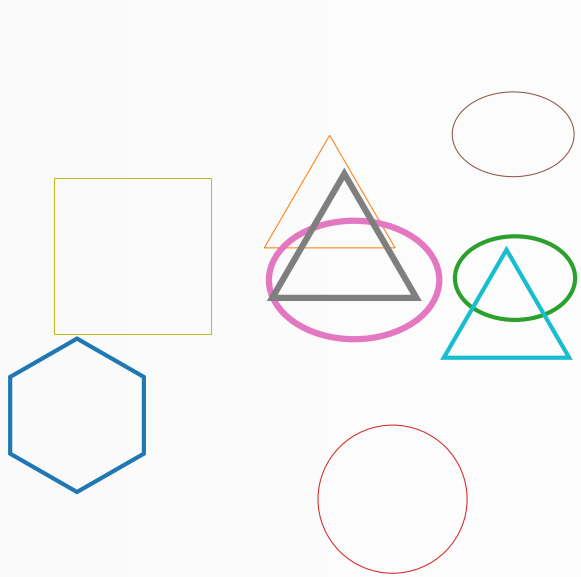[{"shape": "hexagon", "thickness": 2, "radius": 0.66, "center": [0.132, 0.28]}, {"shape": "triangle", "thickness": 0.5, "radius": 0.65, "center": [0.567, 0.635]}, {"shape": "oval", "thickness": 2, "radius": 0.52, "center": [0.886, 0.518]}, {"shape": "circle", "thickness": 0.5, "radius": 0.64, "center": [0.675, 0.135]}, {"shape": "oval", "thickness": 0.5, "radius": 0.52, "center": [0.883, 0.767]}, {"shape": "oval", "thickness": 3, "radius": 0.73, "center": [0.609, 0.514]}, {"shape": "triangle", "thickness": 3, "radius": 0.72, "center": [0.592, 0.555]}, {"shape": "square", "thickness": 0.5, "radius": 0.67, "center": [0.228, 0.556]}, {"shape": "triangle", "thickness": 2, "radius": 0.62, "center": [0.871, 0.442]}]